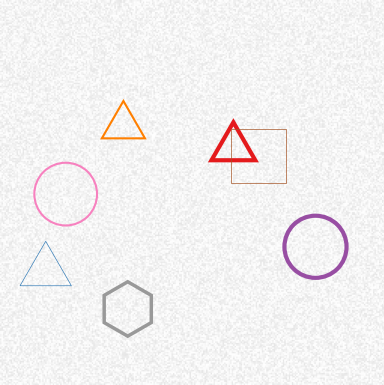[{"shape": "triangle", "thickness": 3, "radius": 0.33, "center": [0.606, 0.617]}, {"shape": "triangle", "thickness": 0.5, "radius": 0.39, "center": [0.119, 0.296]}, {"shape": "circle", "thickness": 3, "radius": 0.4, "center": [0.819, 0.359]}, {"shape": "triangle", "thickness": 1.5, "radius": 0.32, "center": [0.321, 0.673]}, {"shape": "square", "thickness": 0.5, "radius": 0.35, "center": [0.671, 0.595]}, {"shape": "circle", "thickness": 1.5, "radius": 0.41, "center": [0.171, 0.496]}, {"shape": "hexagon", "thickness": 2.5, "radius": 0.35, "center": [0.332, 0.197]}]